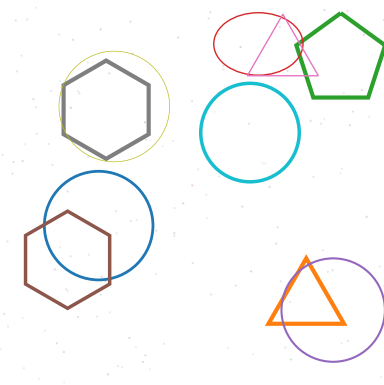[{"shape": "circle", "thickness": 2, "radius": 0.71, "center": [0.256, 0.414]}, {"shape": "triangle", "thickness": 3, "radius": 0.57, "center": [0.795, 0.216]}, {"shape": "pentagon", "thickness": 3, "radius": 0.61, "center": [0.885, 0.845]}, {"shape": "oval", "thickness": 1, "radius": 0.58, "center": [0.671, 0.886]}, {"shape": "circle", "thickness": 1.5, "radius": 0.67, "center": [0.865, 0.195]}, {"shape": "hexagon", "thickness": 2.5, "radius": 0.63, "center": [0.176, 0.325]}, {"shape": "triangle", "thickness": 1, "radius": 0.53, "center": [0.735, 0.856]}, {"shape": "hexagon", "thickness": 3, "radius": 0.64, "center": [0.276, 0.715]}, {"shape": "circle", "thickness": 0.5, "radius": 0.72, "center": [0.297, 0.723]}, {"shape": "circle", "thickness": 2.5, "radius": 0.64, "center": [0.649, 0.656]}]